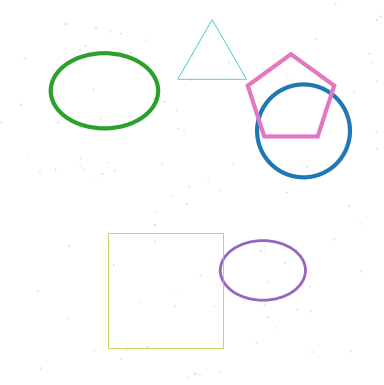[{"shape": "circle", "thickness": 3, "radius": 0.6, "center": [0.788, 0.66]}, {"shape": "oval", "thickness": 3, "radius": 0.7, "center": [0.271, 0.764]}, {"shape": "oval", "thickness": 2, "radius": 0.55, "center": [0.683, 0.298]}, {"shape": "pentagon", "thickness": 3, "radius": 0.59, "center": [0.756, 0.741]}, {"shape": "square", "thickness": 0.5, "radius": 0.74, "center": [0.43, 0.245]}, {"shape": "triangle", "thickness": 0.5, "radius": 0.52, "center": [0.551, 0.846]}]